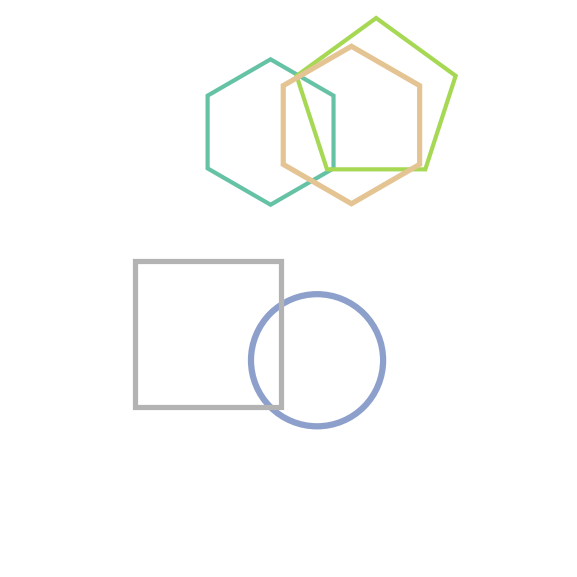[{"shape": "hexagon", "thickness": 2, "radius": 0.63, "center": [0.469, 0.771]}, {"shape": "circle", "thickness": 3, "radius": 0.57, "center": [0.549, 0.375]}, {"shape": "pentagon", "thickness": 2, "radius": 0.72, "center": [0.651, 0.823]}, {"shape": "hexagon", "thickness": 2.5, "radius": 0.68, "center": [0.609, 0.783]}, {"shape": "square", "thickness": 2.5, "radius": 0.63, "center": [0.36, 0.421]}]